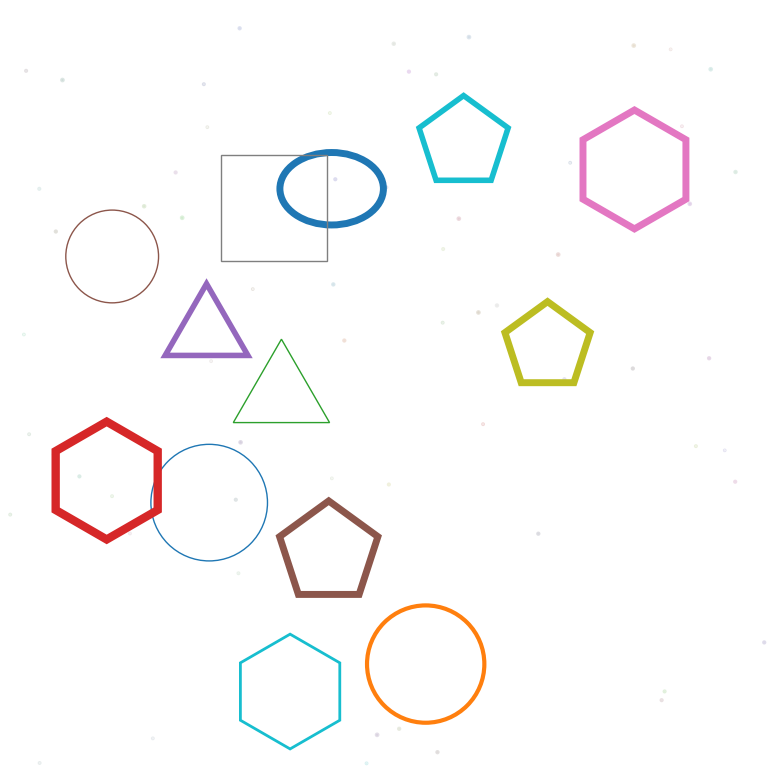[{"shape": "oval", "thickness": 2.5, "radius": 0.34, "center": [0.431, 0.755]}, {"shape": "circle", "thickness": 0.5, "radius": 0.38, "center": [0.272, 0.347]}, {"shape": "circle", "thickness": 1.5, "radius": 0.38, "center": [0.553, 0.138]}, {"shape": "triangle", "thickness": 0.5, "radius": 0.36, "center": [0.366, 0.487]}, {"shape": "hexagon", "thickness": 3, "radius": 0.38, "center": [0.139, 0.376]}, {"shape": "triangle", "thickness": 2, "radius": 0.31, "center": [0.268, 0.569]}, {"shape": "circle", "thickness": 0.5, "radius": 0.3, "center": [0.146, 0.667]}, {"shape": "pentagon", "thickness": 2.5, "radius": 0.34, "center": [0.427, 0.282]}, {"shape": "hexagon", "thickness": 2.5, "radius": 0.39, "center": [0.824, 0.78]}, {"shape": "square", "thickness": 0.5, "radius": 0.34, "center": [0.355, 0.73]}, {"shape": "pentagon", "thickness": 2.5, "radius": 0.29, "center": [0.711, 0.55]}, {"shape": "hexagon", "thickness": 1, "radius": 0.37, "center": [0.377, 0.102]}, {"shape": "pentagon", "thickness": 2, "radius": 0.3, "center": [0.602, 0.815]}]